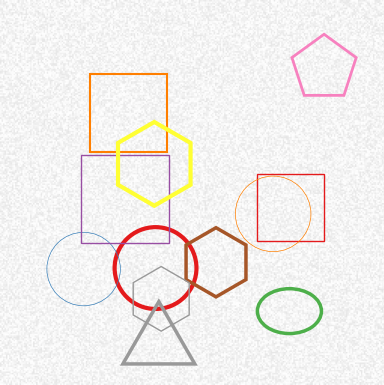[{"shape": "square", "thickness": 1, "radius": 0.44, "center": [0.754, 0.461]}, {"shape": "circle", "thickness": 3, "radius": 0.53, "center": [0.404, 0.304]}, {"shape": "circle", "thickness": 0.5, "radius": 0.48, "center": [0.217, 0.301]}, {"shape": "oval", "thickness": 2.5, "radius": 0.42, "center": [0.752, 0.192]}, {"shape": "square", "thickness": 1, "radius": 0.57, "center": [0.324, 0.483]}, {"shape": "circle", "thickness": 0.5, "radius": 0.49, "center": [0.709, 0.444]}, {"shape": "square", "thickness": 1.5, "radius": 0.51, "center": [0.334, 0.707]}, {"shape": "hexagon", "thickness": 3, "radius": 0.54, "center": [0.401, 0.574]}, {"shape": "hexagon", "thickness": 2.5, "radius": 0.45, "center": [0.561, 0.319]}, {"shape": "pentagon", "thickness": 2, "radius": 0.44, "center": [0.842, 0.823]}, {"shape": "hexagon", "thickness": 1, "radius": 0.42, "center": [0.419, 0.224]}, {"shape": "triangle", "thickness": 2.5, "radius": 0.54, "center": [0.413, 0.109]}]